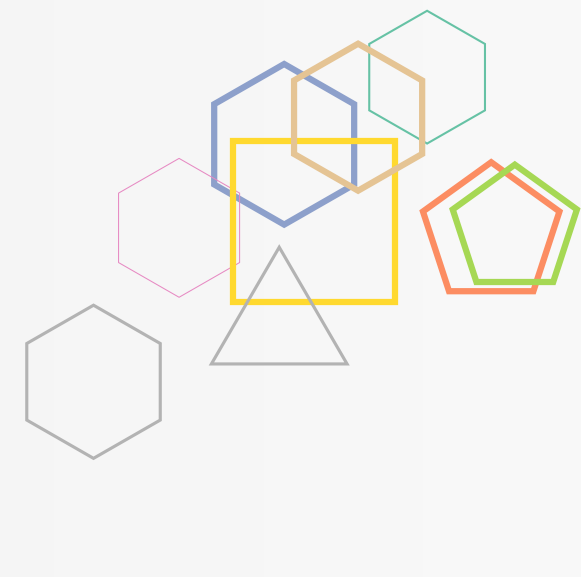[{"shape": "hexagon", "thickness": 1, "radius": 0.57, "center": [0.735, 0.866]}, {"shape": "pentagon", "thickness": 3, "radius": 0.62, "center": [0.845, 0.595]}, {"shape": "hexagon", "thickness": 3, "radius": 0.7, "center": [0.489, 0.749]}, {"shape": "hexagon", "thickness": 0.5, "radius": 0.6, "center": [0.308, 0.605]}, {"shape": "pentagon", "thickness": 3, "radius": 0.56, "center": [0.886, 0.602]}, {"shape": "square", "thickness": 3, "radius": 0.7, "center": [0.54, 0.616]}, {"shape": "hexagon", "thickness": 3, "radius": 0.64, "center": [0.616, 0.796]}, {"shape": "hexagon", "thickness": 1.5, "radius": 0.66, "center": [0.161, 0.338]}, {"shape": "triangle", "thickness": 1.5, "radius": 0.67, "center": [0.48, 0.436]}]